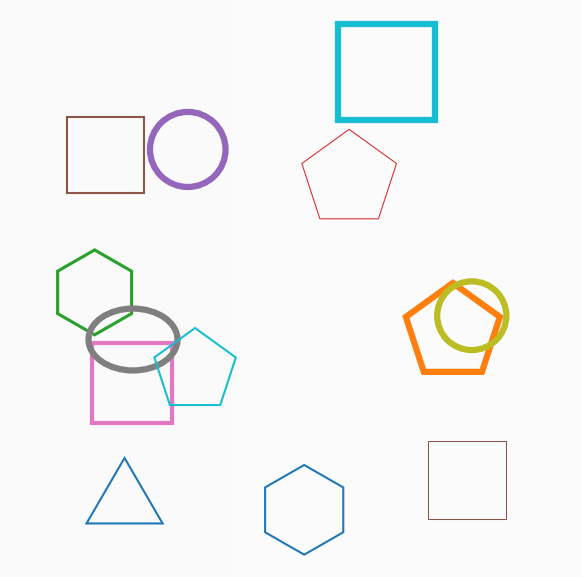[{"shape": "triangle", "thickness": 1, "radius": 0.38, "center": [0.214, 0.131]}, {"shape": "hexagon", "thickness": 1, "radius": 0.39, "center": [0.523, 0.116]}, {"shape": "pentagon", "thickness": 3, "radius": 0.43, "center": [0.779, 0.424]}, {"shape": "hexagon", "thickness": 1.5, "radius": 0.37, "center": [0.163, 0.493]}, {"shape": "pentagon", "thickness": 0.5, "radius": 0.43, "center": [0.601, 0.69]}, {"shape": "circle", "thickness": 3, "radius": 0.32, "center": [0.323, 0.74]}, {"shape": "square", "thickness": 0.5, "radius": 0.34, "center": [0.803, 0.168]}, {"shape": "square", "thickness": 1, "radius": 0.33, "center": [0.182, 0.731]}, {"shape": "square", "thickness": 2, "radius": 0.35, "center": [0.227, 0.336]}, {"shape": "oval", "thickness": 3, "radius": 0.38, "center": [0.229, 0.411]}, {"shape": "circle", "thickness": 3, "radius": 0.3, "center": [0.812, 0.452]}, {"shape": "pentagon", "thickness": 1, "radius": 0.37, "center": [0.336, 0.357]}, {"shape": "square", "thickness": 3, "radius": 0.42, "center": [0.664, 0.875]}]